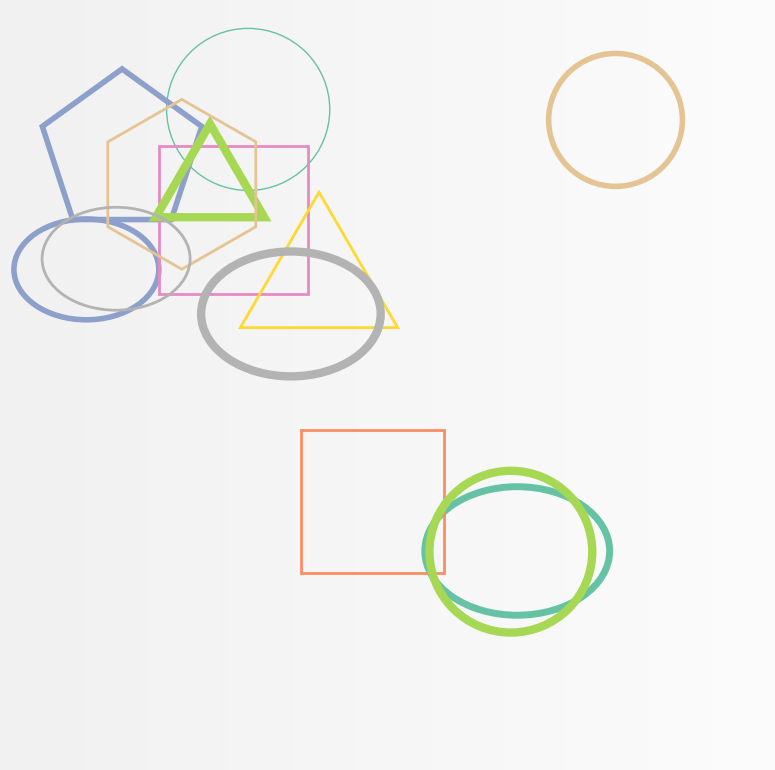[{"shape": "oval", "thickness": 2.5, "radius": 0.6, "center": [0.667, 0.284]}, {"shape": "circle", "thickness": 0.5, "radius": 0.53, "center": [0.32, 0.858]}, {"shape": "square", "thickness": 1, "radius": 0.46, "center": [0.481, 0.349]}, {"shape": "pentagon", "thickness": 2, "radius": 0.54, "center": [0.157, 0.802]}, {"shape": "oval", "thickness": 2, "radius": 0.47, "center": [0.111, 0.65]}, {"shape": "square", "thickness": 1, "radius": 0.48, "center": [0.301, 0.714]}, {"shape": "triangle", "thickness": 3, "radius": 0.4, "center": [0.271, 0.758]}, {"shape": "circle", "thickness": 3, "radius": 0.53, "center": [0.659, 0.284]}, {"shape": "triangle", "thickness": 1, "radius": 0.59, "center": [0.412, 0.633]}, {"shape": "circle", "thickness": 2, "radius": 0.43, "center": [0.794, 0.844]}, {"shape": "hexagon", "thickness": 1, "radius": 0.55, "center": [0.235, 0.761]}, {"shape": "oval", "thickness": 3, "radius": 0.58, "center": [0.375, 0.592]}, {"shape": "oval", "thickness": 1, "radius": 0.48, "center": [0.15, 0.664]}]